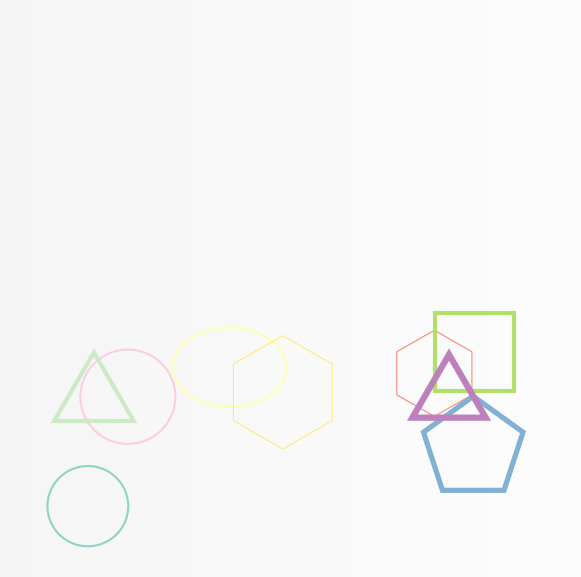[{"shape": "circle", "thickness": 1, "radius": 0.35, "center": [0.151, 0.123]}, {"shape": "oval", "thickness": 1, "radius": 0.49, "center": [0.395, 0.363]}, {"shape": "hexagon", "thickness": 0.5, "radius": 0.37, "center": [0.747, 0.353]}, {"shape": "pentagon", "thickness": 2.5, "radius": 0.45, "center": [0.814, 0.223]}, {"shape": "square", "thickness": 2, "radius": 0.34, "center": [0.816, 0.39]}, {"shape": "circle", "thickness": 1, "radius": 0.41, "center": [0.22, 0.312]}, {"shape": "triangle", "thickness": 3, "radius": 0.36, "center": [0.773, 0.312]}, {"shape": "triangle", "thickness": 2, "radius": 0.4, "center": [0.162, 0.31]}, {"shape": "hexagon", "thickness": 0.5, "radius": 0.49, "center": [0.487, 0.32]}]